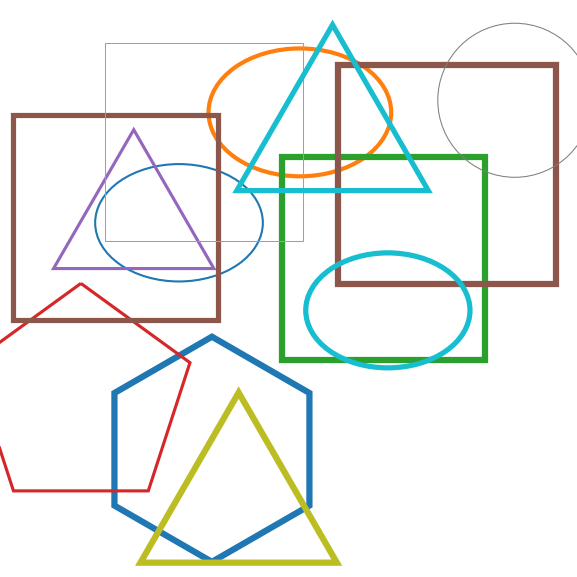[{"shape": "hexagon", "thickness": 3, "radius": 0.97, "center": [0.367, 0.221]}, {"shape": "oval", "thickness": 1, "radius": 0.73, "center": [0.31, 0.613]}, {"shape": "oval", "thickness": 2, "radius": 0.79, "center": [0.519, 0.805]}, {"shape": "square", "thickness": 3, "radius": 0.88, "center": [0.664, 0.552]}, {"shape": "pentagon", "thickness": 1.5, "radius": 0.99, "center": [0.14, 0.31]}, {"shape": "triangle", "thickness": 1.5, "radius": 0.8, "center": [0.232, 0.614]}, {"shape": "square", "thickness": 2.5, "radius": 0.89, "center": [0.201, 0.623]}, {"shape": "square", "thickness": 3, "radius": 0.95, "center": [0.774, 0.697]}, {"shape": "square", "thickness": 0.5, "radius": 0.86, "center": [0.353, 0.753]}, {"shape": "circle", "thickness": 0.5, "radius": 0.67, "center": [0.891, 0.826]}, {"shape": "triangle", "thickness": 3, "radius": 0.98, "center": [0.413, 0.123]}, {"shape": "oval", "thickness": 2.5, "radius": 0.71, "center": [0.672, 0.462]}, {"shape": "triangle", "thickness": 2.5, "radius": 0.96, "center": [0.576, 0.765]}]